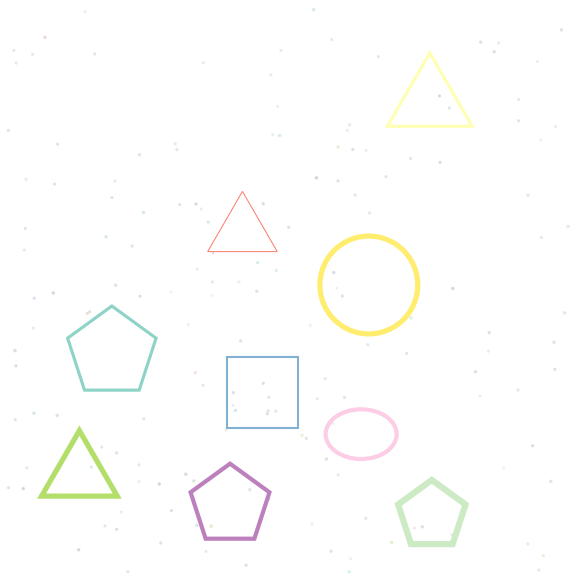[{"shape": "pentagon", "thickness": 1.5, "radius": 0.4, "center": [0.194, 0.389]}, {"shape": "triangle", "thickness": 1.5, "radius": 0.42, "center": [0.744, 0.823]}, {"shape": "triangle", "thickness": 0.5, "radius": 0.35, "center": [0.42, 0.598]}, {"shape": "square", "thickness": 1, "radius": 0.31, "center": [0.455, 0.32]}, {"shape": "triangle", "thickness": 2.5, "radius": 0.38, "center": [0.137, 0.178]}, {"shape": "oval", "thickness": 2, "radius": 0.31, "center": [0.625, 0.247]}, {"shape": "pentagon", "thickness": 2, "radius": 0.36, "center": [0.398, 0.124]}, {"shape": "pentagon", "thickness": 3, "radius": 0.31, "center": [0.748, 0.107]}, {"shape": "circle", "thickness": 2.5, "radius": 0.42, "center": [0.639, 0.506]}]